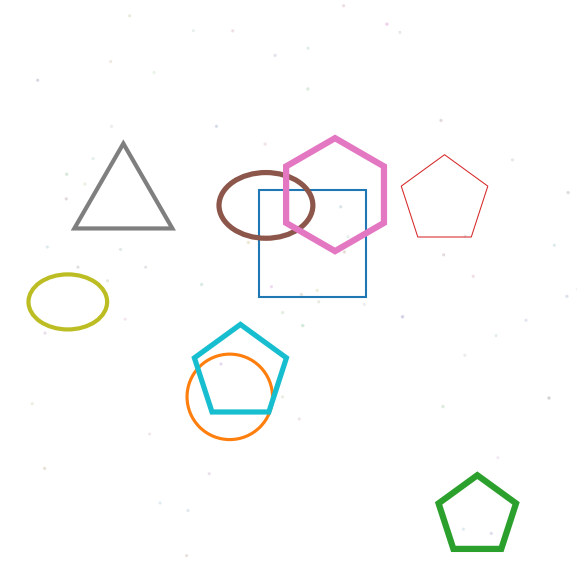[{"shape": "square", "thickness": 1, "radius": 0.46, "center": [0.541, 0.577]}, {"shape": "circle", "thickness": 1.5, "radius": 0.37, "center": [0.398, 0.312]}, {"shape": "pentagon", "thickness": 3, "radius": 0.35, "center": [0.827, 0.106]}, {"shape": "pentagon", "thickness": 0.5, "radius": 0.39, "center": [0.77, 0.652]}, {"shape": "oval", "thickness": 2.5, "radius": 0.41, "center": [0.46, 0.643]}, {"shape": "hexagon", "thickness": 3, "radius": 0.49, "center": [0.58, 0.662]}, {"shape": "triangle", "thickness": 2, "radius": 0.49, "center": [0.214, 0.653]}, {"shape": "oval", "thickness": 2, "radius": 0.34, "center": [0.117, 0.476]}, {"shape": "pentagon", "thickness": 2.5, "radius": 0.42, "center": [0.416, 0.354]}]